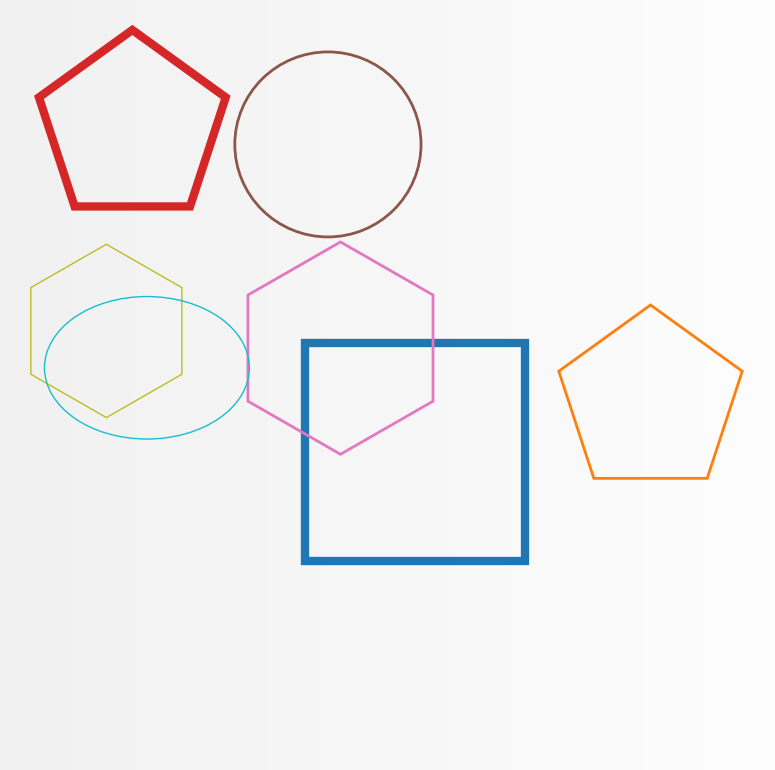[{"shape": "square", "thickness": 3, "radius": 0.71, "center": [0.535, 0.413]}, {"shape": "pentagon", "thickness": 1, "radius": 0.62, "center": [0.839, 0.479]}, {"shape": "pentagon", "thickness": 3, "radius": 0.63, "center": [0.171, 0.834]}, {"shape": "circle", "thickness": 1, "radius": 0.6, "center": [0.423, 0.812]}, {"shape": "hexagon", "thickness": 1, "radius": 0.69, "center": [0.439, 0.548]}, {"shape": "hexagon", "thickness": 0.5, "radius": 0.56, "center": [0.137, 0.57]}, {"shape": "oval", "thickness": 0.5, "radius": 0.66, "center": [0.19, 0.522]}]